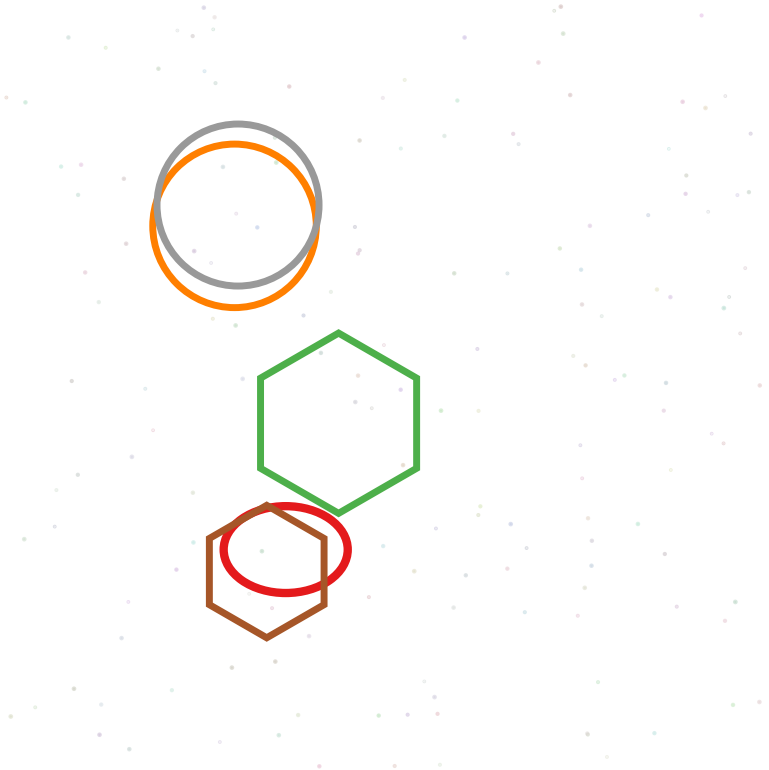[{"shape": "oval", "thickness": 3, "radius": 0.4, "center": [0.371, 0.286]}, {"shape": "hexagon", "thickness": 2.5, "radius": 0.59, "center": [0.44, 0.45]}, {"shape": "circle", "thickness": 2.5, "radius": 0.53, "center": [0.305, 0.707]}, {"shape": "hexagon", "thickness": 2.5, "radius": 0.43, "center": [0.346, 0.258]}, {"shape": "circle", "thickness": 2.5, "radius": 0.53, "center": [0.309, 0.734]}]